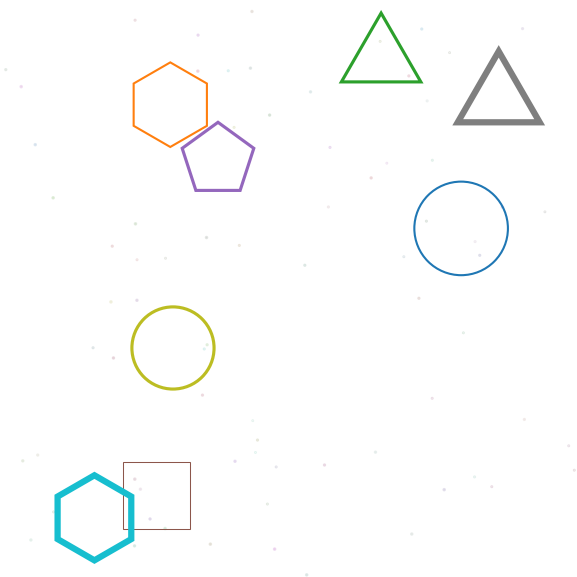[{"shape": "circle", "thickness": 1, "radius": 0.41, "center": [0.798, 0.604]}, {"shape": "hexagon", "thickness": 1, "radius": 0.37, "center": [0.295, 0.818]}, {"shape": "triangle", "thickness": 1.5, "radius": 0.4, "center": [0.66, 0.897]}, {"shape": "pentagon", "thickness": 1.5, "radius": 0.33, "center": [0.377, 0.722]}, {"shape": "square", "thickness": 0.5, "radius": 0.29, "center": [0.272, 0.141]}, {"shape": "triangle", "thickness": 3, "radius": 0.41, "center": [0.864, 0.828]}, {"shape": "circle", "thickness": 1.5, "radius": 0.36, "center": [0.3, 0.397]}, {"shape": "hexagon", "thickness": 3, "radius": 0.37, "center": [0.164, 0.102]}]